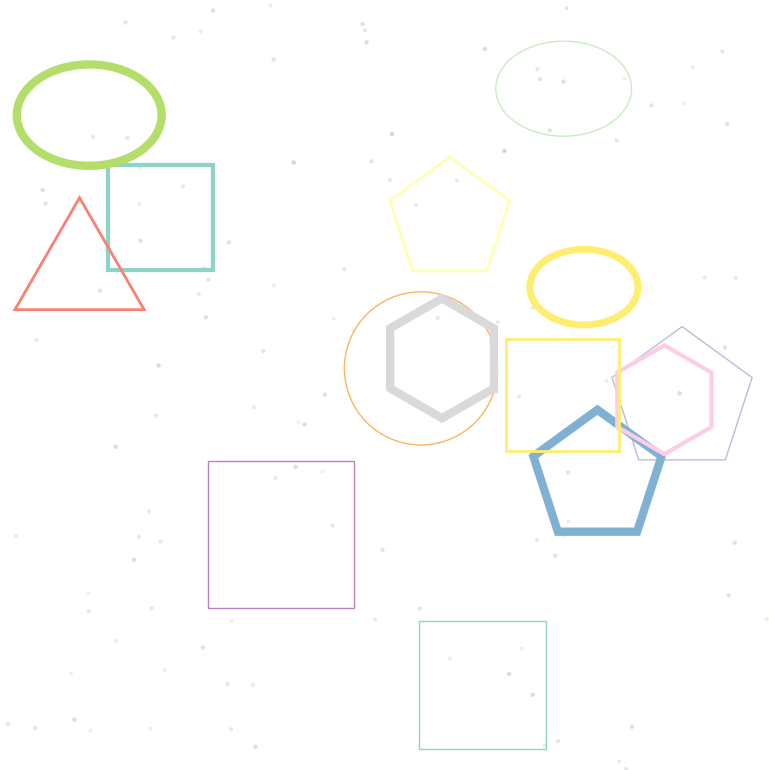[{"shape": "square", "thickness": 0.5, "radius": 0.41, "center": [0.627, 0.111]}, {"shape": "square", "thickness": 1.5, "radius": 0.34, "center": [0.209, 0.717]}, {"shape": "pentagon", "thickness": 1, "radius": 0.41, "center": [0.584, 0.714]}, {"shape": "pentagon", "thickness": 0.5, "radius": 0.48, "center": [0.886, 0.48]}, {"shape": "triangle", "thickness": 1, "radius": 0.48, "center": [0.103, 0.646]}, {"shape": "pentagon", "thickness": 3, "radius": 0.44, "center": [0.776, 0.38]}, {"shape": "circle", "thickness": 0.5, "radius": 0.5, "center": [0.547, 0.522]}, {"shape": "oval", "thickness": 3, "radius": 0.47, "center": [0.116, 0.85]}, {"shape": "hexagon", "thickness": 1.5, "radius": 0.35, "center": [0.863, 0.481]}, {"shape": "hexagon", "thickness": 3, "radius": 0.39, "center": [0.574, 0.535]}, {"shape": "square", "thickness": 0.5, "radius": 0.48, "center": [0.365, 0.306]}, {"shape": "oval", "thickness": 0.5, "radius": 0.44, "center": [0.732, 0.885]}, {"shape": "square", "thickness": 1, "radius": 0.37, "center": [0.73, 0.487]}, {"shape": "oval", "thickness": 2.5, "radius": 0.35, "center": [0.758, 0.627]}]